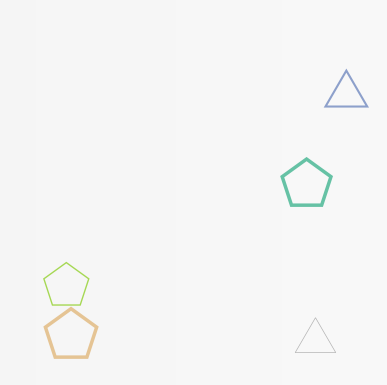[{"shape": "pentagon", "thickness": 2.5, "radius": 0.33, "center": [0.791, 0.521]}, {"shape": "triangle", "thickness": 1.5, "radius": 0.31, "center": [0.894, 0.754]}, {"shape": "pentagon", "thickness": 1, "radius": 0.3, "center": [0.171, 0.257]}, {"shape": "pentagon", "thickness": 2.5, "radius": 0.35, "center": [0.183, 0.129]}, {"shape": "triangle", "thickness": 0.5, "radius": 0.3, "center": [0.814, 0.114]}]